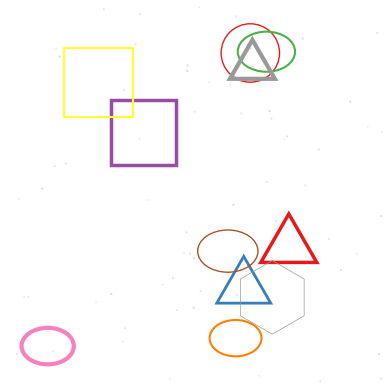[{"shape": "triangle", "thickness": 2.5, "radius": 0.42, "center": [0.75, 0.36]}, {"shape": "circle", "thickness": 1, "radius": 0.38, "center": [0.65, 0.862]}, {"shape": "triangle", "thickness": 2, "radius": 0.4, "center": [0.633, 0.253]}, {"shape": "oval", "thickness": 1.5, "radius": 0.37, "center": [0.692, 0.866]}, {"shape": "square", "thickness": 2.5, "radius": 0.43, "center": [0.373, 0.656]}, {"shape": "oval", "thickness": 1.5, "radius": 0.34, "center": [0.612, 0.122]}, {"shape": "square", "thickness": 1.5, "radius": 0.45, "center": [0.256, 0.785]}, {"shape": "oval", "thickness": 1, "radius": 0.39, "center": [0.592, 0.348]}, {"shape": "oval", "thickness": 3, "radius": 0.34, "center": [0.124, 0.101]}, {"shape": "triangle", "thickness": 3, "radius": 0.34, "center": [0.656, 0.829]}, {"shape": "hexagon", "thickness": 0.5, "radius": 0.48, "center": [0.707, 0.228]}]